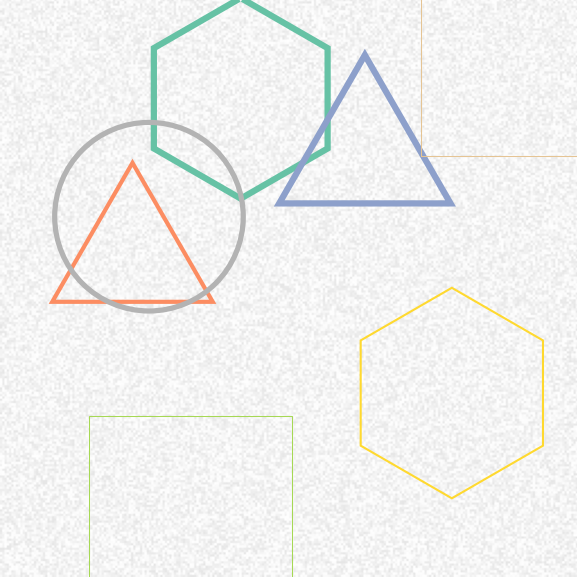[{"shape": "hexagon", "thickness": 3, "radius": 0.87, "center": [0.417, 0.829]}, {"shape": "triangle", "thickness": 2, "radius": 0.8, "center": [0.229, 0.557]}, {"shape": "triangle", "thickness": 3, "radius": 0.86, "center": [0.632, 0.733]}, {"shape": "square", "thickness": 0.5, "radius": 0.88, "center": [0.33, 0.103]}, {"shape": "hexagon", "thickness": 1, "radius": 0.91, "center": [0.782, 0.319]}, {"shape": "square", "thickness": 0.5, "radius": 0.79, "center": [0.888, 0.888]}, {"shape": "circle", "thickness": 2.5, "radius": 0.82, "center": [0.258, 0.624]}]